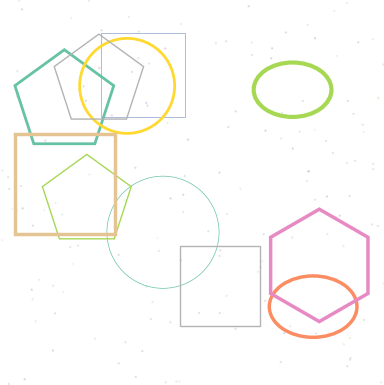[{"shape": "circle", "thickness": 0.5, "radius": 0.73, "center": [0.423, 0.397]}, {"shape": "pentagon", "thickness": 2, "radius": 0.67, "center": [0.167, 0.736]}, {"shape": "oval", "thickness": 2.5, "radius": 0.57, "center": [0.813, 0.204]}, {"shape": "square", "thickness": 0.5, "radius": 0.54, "center": [0.373, 0.806]}, {"shape": "hexagon", "thickness": 2.5, "radius": 0.73, "center": [0.829, 0.311]}, {"shape": "oval", "thickness": 3, "radius": 0.5, "center": [0.76, 0.767]}, {"shape": "pentagon", "thickness": 1, "radius": 0.61, "center": [0.226, 0.478]}, {"shape": "circle", "thickness": 2, "radius": 0.62, "center": [0.33, 0.777]}, {"shape": "square", "thickness": 2.5, "radius": 0.65, "center": [0.169, 0.523]}, {"shape": "square", "thickness": 1, "radius": 0.52, "center": [0.572, 0.257]}, {"shape": "pentagon", "thickness": 1, "radius": 0.61, "center": [0.257, 0.789]}]